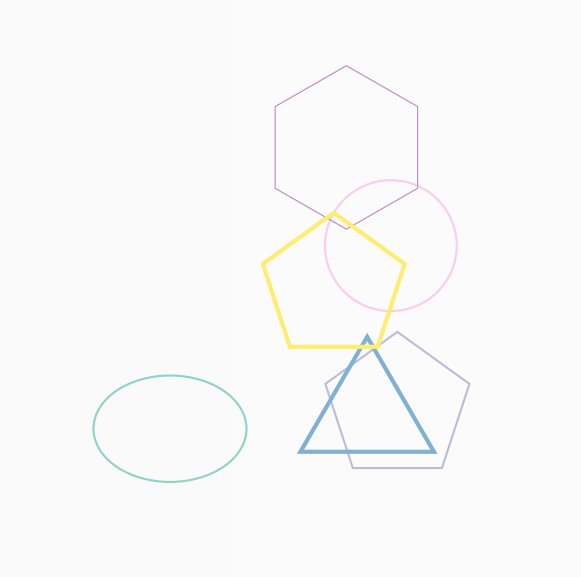[{"shape": "oval", "thickness": 1, "radius": 0.66, "center": [0.292, 0.257]}, {"shape": "pentagon", "thickness": 1, "radius": 0.65, "center": [0.684, 0.294]}, {"shape": "triangle", "thickness": 2, "radius": 0.66, "center": [0.632, 0.283]}, {"shape": "circle", "thickness": 1, "radius": 0.57, "center": [0.672, 0.574]}, {"shape": "hexagon", "thickness": 0.5, "radius": 0.71, "center": [0.596, 0.744]}, {"shape": "pentagon", "thickness": 2, "radius": 0.64, "center": [0.574, 0.502]}]